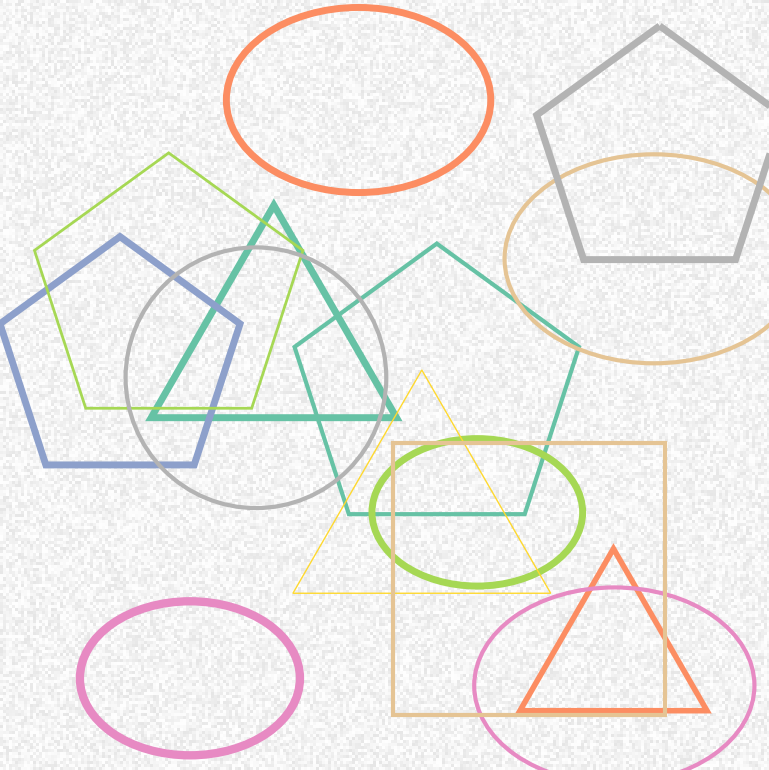[{"shape": "pentagon", "thickness": 1.5, "radius": 0.97, "center": [0.567, 0.489]}, {"shape": "triangle", "thickness": 2.5, "radius": 0.92, "center": [0.356, 0.55]}, {"shape": "oval", "thickness": 2.5, "radius": 0.86, "center": [0.466, 0.87]}, {"shape": "triangle", "thickness": 2, "radius": 0.7, "center": [0.797, 0.147]}, {"shape": "pentagon", "thickness": 2.5, "radius": 0.82, "center": [0.156, 0.529]}, {"shape": "oval", "thickness": 1.5, "radius": 0.91, "center": [0.798, 0.11]}, {"shape": "oval", "thickness": 3, "radius": 0.71, "center": [0.247, 0.119]}, {"shape": "oval", "thickness": 2.5, "radius": 0.68, "center": [0.62, 0.335]}, {"shape": "pentagon", "thickness": 1, "radius": 0.92, "center": [0.219, 0.618]}, {"shape": "triangle", "thickness": 0.5, "radius": 0.97, "center": [0.548, 0.326]}, {"shape": "oval", "thickness": 1.5, "radius": 0.97, "center": [0.849, 0.664]}, {"shape": "square", "thickness": 1.5, "radius": 0.88, "center": [0.687, 0.249]}, {"shape": "pentagon", "thickness": 2.5, "radius": 0.84, "center": [0.857, 0.799]}, {"shape": "circle", "thickness": 1.5, "radius": 0.85, "center": [0.332, 0.509]}]